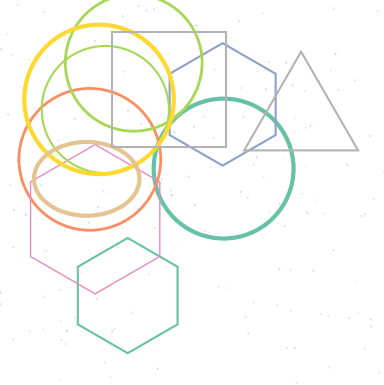[{"shape": "hexagon", "thickness": 1.5, "radius": 0.75, "center": [0.332, 0.232]}, {"shape": "circle", "thickness": 3, "radius": 0.91, "center": [0.581, 0.562]}, {"shape": "circle", "thickness": 2, "radius": 0.92, "center": [0.233, 0.586]}, {"shape": "hexagon", "thickness": 1.5, "radius": 0.8, "center": [0.578, 0.729]}, {"shape": "hexagon", "thickness": 1, "radius": 0.97, "center": [0.247, 0.431]}, {"shape": "circle", "thickness": 2, "radius": 0.89, "center": [0.347, 0.837]}, {"shape": "circle", "thickness": 1.5, "radius": 0.83, "center": [0.274, 0.715]}, {"shape": "circle", "thickness": 3, "radius": 0.97, "center": [0.257, 0.742]}, {"shape": "oval", "thickness": 3, "radius": 0.68, "center": [0.225, 0.535]}, {"shape": "square", "thickness": 1.5, "radius": 0.74, "center": [0.439, 0.768]}, {"shape": "triangle", "thickness": 1.5, "radius": 0.85, "center": [0.782, 0.695]}]